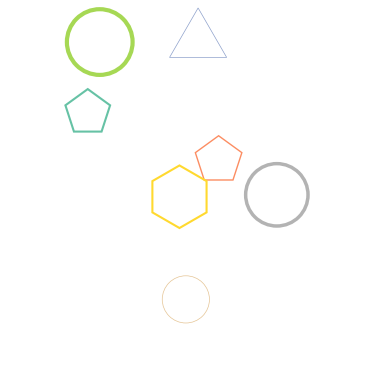[{"shape": "pentagon", "thickness": 1.5, "radius": 0.31, "center": [0.228, 0.708]}, {"shape": "pentagon", "thickness": 1, "radius": 0.32, "center": [0.568, 0.584]}, {"shape": "triangle", "thickness": 0.5, "radius": 0.43, "center": [0.515, 0.894]}, {"shape": "circle", "thickness": 3, "radius": 0.43, "center": [0.259, 0.891]}, {"shape": "hexagon", "thickness": 1.5, "radius": 0.41, "center": [0.466, 0.489]}, {"shape": "circle", "thickness": 0.5, "radius": 0.31, "center": [0.483, 0.222]}, {"shape": "circle", "thickness": 2.5, "radius": 0.41, "center": [0.719, 0.494]}]